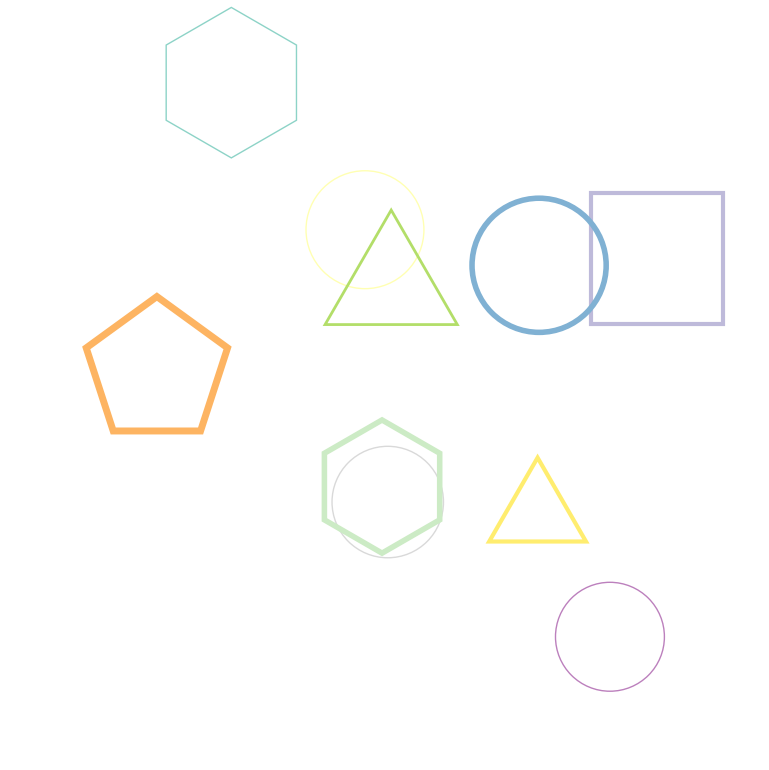[{"shape": "hexagon", "thickness": 0.5, "radius": 0.49, "center": [0.3, 0.893]}, {"shape": "circle", "thickness": 0.5, "radius": 0.38, "center": [0.474, 0.702]}, {"shape": "square", "thickness": 1.5, "radius": 0.43, "center": [0.853, 0.665]}, {"shape": "circle", "thickness": 2, "radius": 0.44, "center": [0.7, 0.655]}, {"shape": "pentagon", "thickness": 2.5, "radius": 0.48, "center": [0.204, 0.518]}, {"shape": "triangle", "thickness": 1, "radius": 0.5, "center": [0.508, 0.628]}, {"shape": "circle", "thickness": 0.5, "radius": 0.36, "center": [0.504, 0.348]}, {"shape": "circle", "thickness": 0.5, "radius": 0.35, "center": [0.792, 0.173]}, {"shape": "hexagon", "thickness": 2, "radius": 0.43, "center": [0.496, 0.368]}, {"shape": "triangle", "thickness": 1.5, "radius": 0.36, "center": [0.698, 0.333]}]